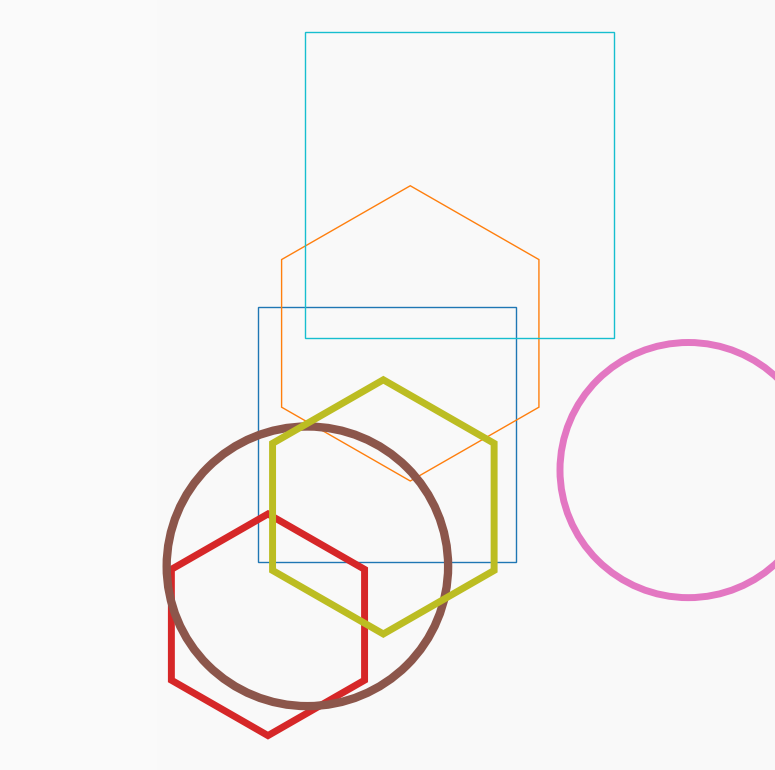[{"shape": "square", "thickness": 0.5, "radius": 0.83, "center": [0.499, 0.436]}, {"shape": "hexagon", "thickness": 0.5, "radius": 0.96, "center": [0.529, 0.567]}, {"shape": "hexagon", "thickness": 2.5, "radius": 0.72, "center": [0.346, 0.189]}, {"shape": "circle", "thickness": 3, "radius": 0.91, "center": [0.397, 0.265]}, {"shape": "circle", "thickness": 2.5, "radius": 0.83, "center": [0.888, 0.39]}, {"shape": "hexagon", "thickness": 2.5, "radius": 0.83, "center": [0.495, 0.342]}, {"shape": "square", "thickness": 0.5, "radius": 0.99, "center": [0.593, 0.759]}]